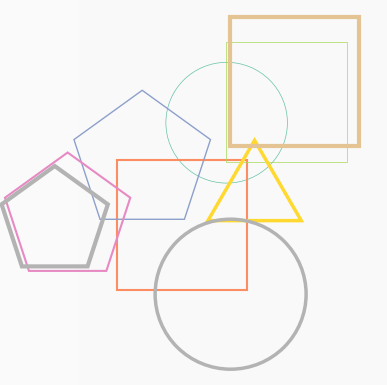[{"shape": "circle", "thickness": 0.5, "radius": 0.78, "center": [0.585, 0.681]}, {"shape": "square", "thickness": 1.5, "radius": 0.84, "center": [0.47, 0.416]}, {"shape": "pentagon", "thickness": 1, "radius": 0.93, "center": [0.367, 0.58]}, {"shape": "pentagon", "thickness": 1.5, "radius": 0.85, "center": [0.175, 0.434]}, {"shape": "square", "thickness": 0.5, "radius": 0.78, "center": [0.74, 0.735]}, {"shape": "triangle", "thickness": 2.5, "radius": 0.7, "center": [0.657, 0.496]}, {"shape": "square", "thickness": 3, "radius": 0.83, "center": [0.759, 0.788]}, {"shape": "pentagon", "thickness": 3, "radius": 0.72, "center": [0.141, 0.425]}, {"shape": "circle", "thickness": 2.5, "radius": 0.97, "center": [0.595, 0.236]}]